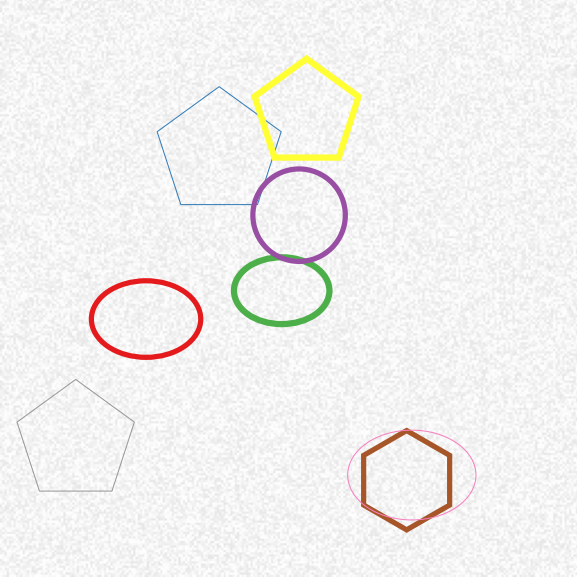[{"shape": "oval", "thickness": 2.5, "radius": 0.47, "center": [0.253, 0.447]}, {"shape": "pentagon", "thickness": 0.5, "radius": 0.56, "center": [0.379, 0.736]}, {"shape": "oval", "thickness": 3, "radius": 0.41, "center": [0.488, 0.496]}, {"shape": "circle", "thickness": 2.5, "radius": 0.4, "center": [0.518, 0.627]}, {"shape": "pentagon", "thickness": 3, "radius": 0.47, "center": [0.531, 0.803]}, {"shape": "hexagon", "thickness": 2.5, "radius": 0.43, "center": [0.704, 0.168]}, {"shape": "oval", "thickness": 0.5, "radius": 0.56, "center": [0.713, 0.177]}, {"shape": "pentagon", "thickness": 0.5, "radius": 0.53, "center": [0.131, 0.235]}]